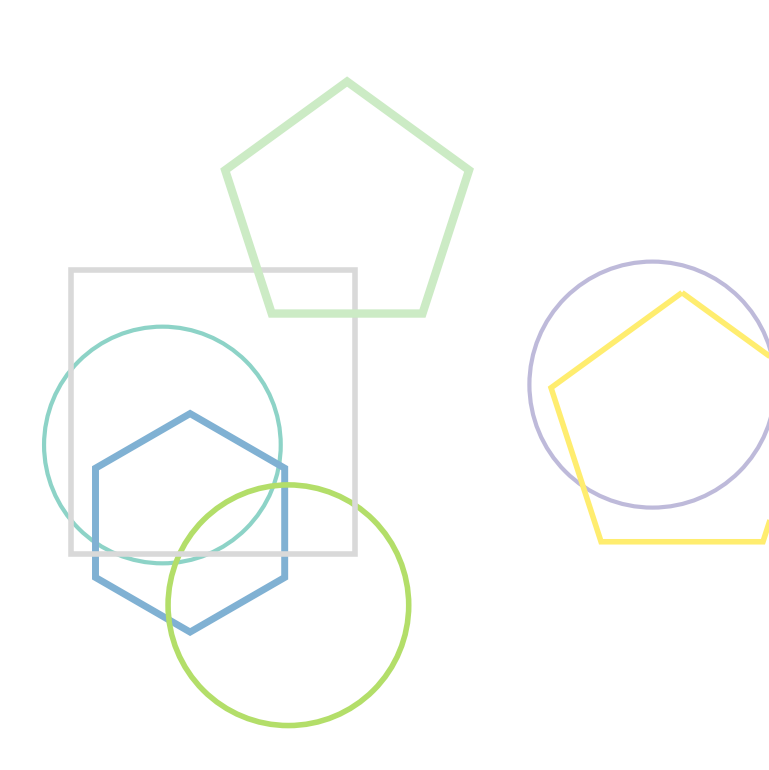[{"shape": "circle", "thickness": 1.5, "radius": 0.77, "center": [0.211, 0.422]}, {"shape": "circle", "thickness": 1.5, "radius": 0.8, "center": [0.847, 0.501]}, {"shape": "hexagon", "thickness": 2.5, "radius": 0.71, "center": [0.247, 0.321]}, {"shape": "circle", "thickness": 2, "radius": 0.78, "center": [0.375, 0.214]}, {"shape": "square", "thickness": 2, "radius": 0.92, "center": [0.277, 0.465]}, {"shape": "pentagon", "thickness": 3, "radius": 0.83, "center": [0.451, 0.728]}, {"shape": "pentagon", "thickness": 2, "radius": 0.89, "center": [0.886, 0.441]}]